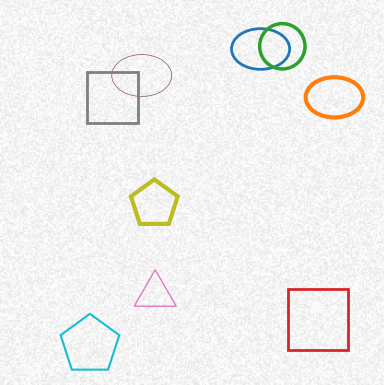[{"shape": "oval", "thickness": 2, "radius": 0.38, "center": [0.677, 0.873]}, {"shape": "oval", "thickness": 3, "radius": 0.37, "center": [0.869, 0.747]}, {"shape": "circle", "thickness": 2.5, "radius": 0.29, "center": [0.733, 0.88]}, {"shape": "square", "thickness": 2, "radius": 0.4, "center": [0.826, 0.17]}, {"shape": "oval", "thickness": 0.5, "radius": 0.39, "center": [0.368, 0.804]}, {"shape": "triangle", "thickness": 1, "radius": 0.32, "center": [0.403, 0.236]}, {"shape": "square", "thickness": 2, "radius": 0.33, "center": [0.293, 0.746]}, {"shape": "pentagon", "thickness": 3, "radius": 0.32, "center": [0.401, 0.47]}, {"shape": "pentagon", "thickness": 1.5, "radius": 0.4, "center": [0.234, 0.105]}]